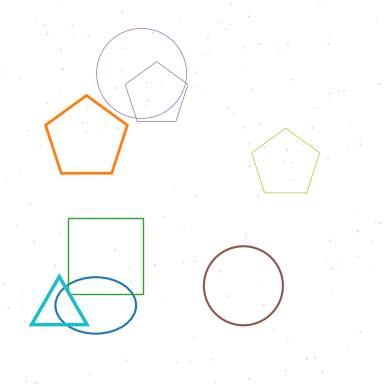[{"shape": "oval", "thickness": 1.5, "radius": 0.52, "center": [0.249, 0.207]}, {"shape": "pentagon", "thickness": 2, "radius": 0.56, "center": [0.225, 0.64]}, {"shape": "square", "thickness": 1, "radius": 0.49, "center": [0.274, 0.335]}, {"shape": "circle", "thickness": 0.5, "radius": 0.58, "center": [0.368, 0.809]}, {"shape": "circle", "thickness": 1.5, "radius": 0.51, "center": [0.632, 0.258]}, {"shape": "pentagon", "thickness": 0.5, "radius": 0.43, "center": [0.407, 0.754]}, {"shape": "pentagon", "thickness": 0.5, "radius": 0.47, "center": [0.742, 0.574]}, {"shape": "triangle", "thickness": 2.5, "radius": 0.42, "center": [0.154, 0.198]}]